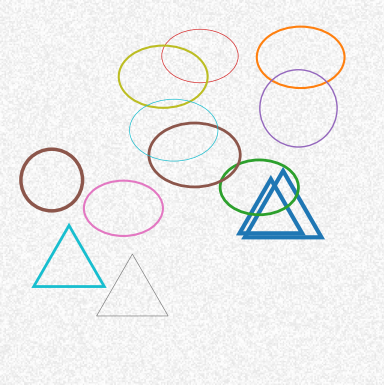[{"shape": "triangle", "thickness": 3, "radius": 0.58, "center": [0.735, 0.441]}, {"shape": "triangle", "thickness": 3, "radius": 0.47, "center": [0.704, 0.441]}, {"shape": "oval", "thickness": 1.5, "radius": 0.57, "center": [0.781, 0.851]}, {"shape": "oval", "thickness": 2, "radius": 0.51, "center": [0.673, 0.513]}, {"shape": "oval", "thickness": 0.5, "radius": 0.5, "center": [0.519, 0.855]}, {"shape": "circle", "thickness": 1, "radius": 0.5, "center": [0.775, 0.719]}, {"shape": "oval", "thickness": 2, "radius": 0.59, "center": [0.505, 0.597]}, {"shape": "circle", "thickness": 2.5, "radius": 0.4, "center": [0.134, 0.532]}, {"shape": "oval", "thickness": 1.5, "radius": 0.51, "center": [0.321, 0.459]}, {"shape": "triangle", "thickness": 0.5, "radius": 0.54, "center": [0.344, 0.233]}, {"shape": "oval", "thickness": 1.5, "radius": 0.58, "center": [0.424, 0.801]}, {"shape": "oval", "thickness": 0.5, "radius": 0.57, "center": [0.451, 0.662]}, {"shape": "triangle", "thickness": 2, "radius": 0.53, "center": [0.179, 0.309]}]